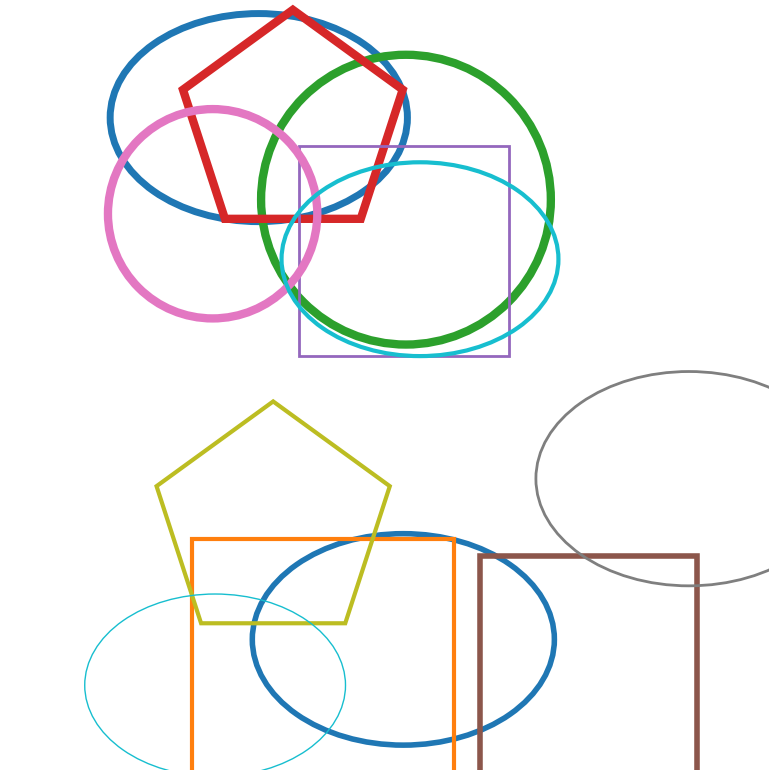[{"shape": "oval", "thickness": 2.5, "radius": 0.97, "center": [0.336, 0.847]}, {"shape": "oval", "thickness": 2, "radius": 0.98, "center": [0.524, 0.17]}, {"shape": "square", "thickness": 1.5, "radius": 0.85, "center": [0.419, 0.13]}, {"shape": "circle", "thickness": 3, "radius": 0.94, "center": [0.527, 0.741]}, {"shape": "pentagon", "thickness": 3, "radius": 0.75, "center": [0.38, 0.837]}, {"shape": "square", "thickness": 1, "radius": 0.68, "center": [0.525, 0.674]}, {"shape": "square", "thickness": 2, "radius": 0.71, "center": [0.764, 0.137]}, {"shape": "circle", "thickness": 3, "radius": 0.68, "center": [0.276, 0.722]}, {"shape": "oval", "thickness": 1, "radius": 0.99, "center": [0.895, 0.378]}, {"shape": "pentagon", "thickness": 1.5, "radius": 0.8, "center": [0.355, 0.319]}, {"shape": "oval", "thickness": 0.5, "radius": 0.85, "center": [0.279, 0.11]}, {"shape": "oval", "thickness": 1.5, "radius": 0.9, "center": [0.545, 0.663]}]